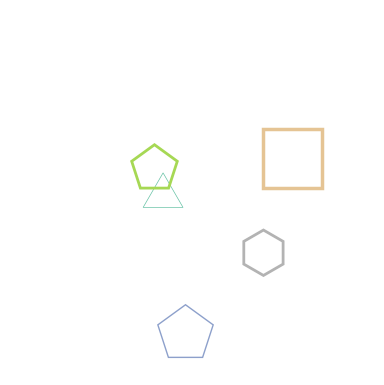[{"shape": "triangle", "thickness": 0.5, "radius": 0.3, "center": [0.424, 0.491]}, {"shape": "pentagon", "thickness": 1, "radius": 0.38, "center": [0.482, 0.133]}, {"shape": "pentagon", "thickness": 2, "radius": 0.31, "center": [0.401, 0.562]}, {"shape": "square", "thickness": 2.5, "radius": 0.39, "center": [0.759, 0.588]}, {"shape": "hexagon", "thickness": 2, "radius": 0.29, "center": [0.684, 0.344]}]